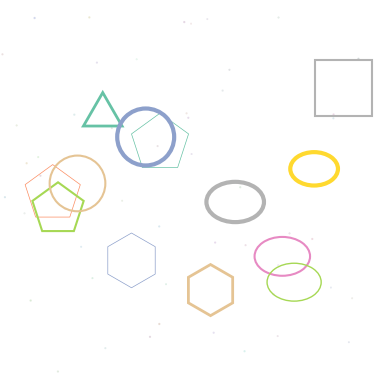[{"shape": "pentagon", "thickness": 0.5, "radius": 0.39, "center": [0.416, 0.628]}, {"shape": "triangle", "thickness": 2, "radius": 0.29, "center": [0.267, 0.702]}, {"shape": "pentagon", "thickness": 0.5, "radius": 0.38, "center": [0.137, 0.497]}, {"shape": "circle", "thickness": 3, "radius": 0.37, "center": [0.378, 0.644]}, {"shape": "hexagon", "thickness": 0.5, "radius": 0.36, "center": [0.342, 0.324]}, {"shape": "oval", "thickness": 1.5, "radius": 0.36, "center": [0.733, 0.334]}, {"shape": "oval", "thickness": 1, "radius": 0.35, "center": [0.764, 0.267]}, {"shape": "pentagon", "thickness": 1.5, "radius": 0.35, "center": [0.151, 0.456]}, {"shape": "oval", "thickness": 3, "radius": 0.31, "center": [0.816, 0.561]}, {"shape": "circle", "thickness": 1.5, "radius": 0.36, "center": [0.201, 0.524]}, {"shape": "hexagon", "thickness": 2, "radius": 0.33, "center": [0.547, 0.247]}, {"shape": "square", "thickness": 1.5, "radius": 0.37, "center": [0.892, 0.771]}, {"shape": "oval", "thickness": 3, "radius": 0.37, "center": [0.611, 0.475]}]